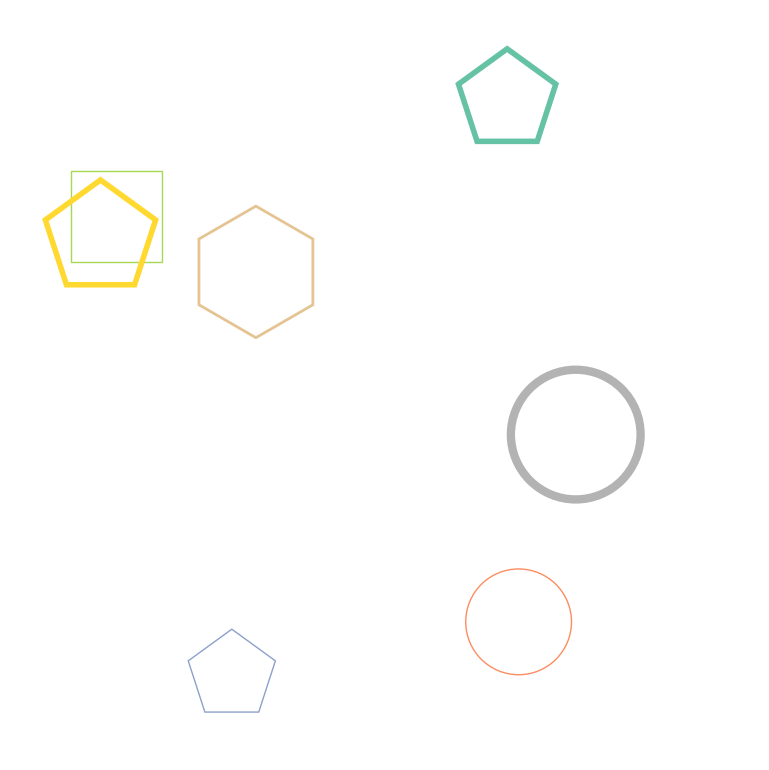[{"shape": "pentagon", "thickness": 2, "radius": 0.33, "center": [0.659, 0.87]}, {"shape": "circle", "thickness": 0.5, "radius": 0.34, "center": [0.674, 0.192]}, {"shape": "pentagon", "thickness": 0.5, "radius": 0.3, "center": [0.301, 0.123]}, {"shape": "square", "thickness": 0.5, "radius": 0.3, "center": [0.151, 0.719]}, {"shape": "pentagon", "thickness": 2, "radius": 0.38, "center": [0.131, 0.691]}, {"shape": "hexagon", "thickness": 1, "radius": 0.43, "center": [0.332, 0.647]}, {"shape": "circle", "thickness": 3, "radius": 0.42, "center": [0.748, 0.436]}]